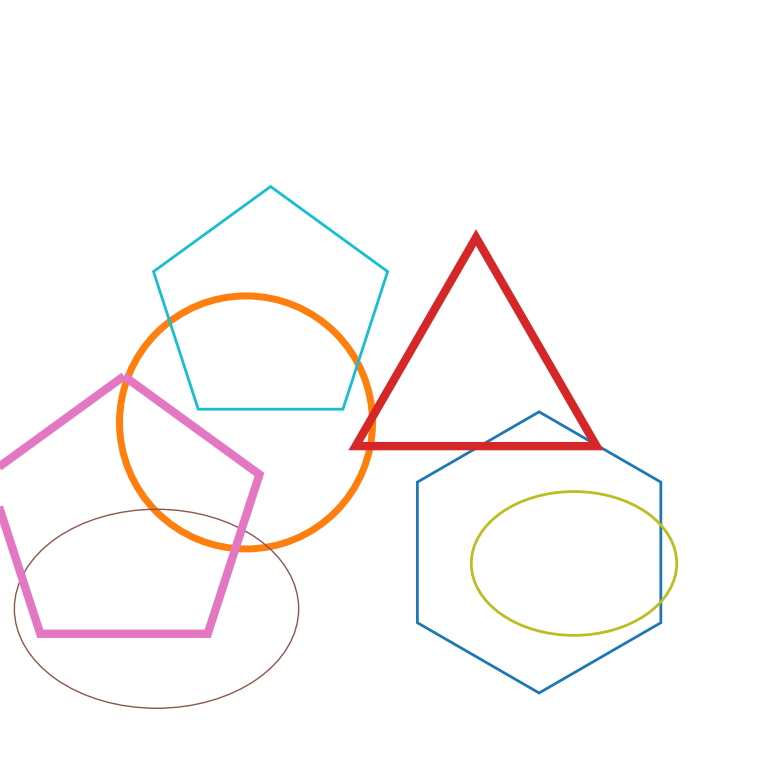[{"shape": "hexagon", "thickness": 1, "radius": 0.91, "center": [0.7, 0.283]}, {"shape": "circle", "thickness": 2.5, "radius": 0.82, "center": [0.319, 0.451]}, {"shape": "triangle", "thickness": 3, "radius": 0.9, "center": [0.618, 0.511]}, {"shape": "oval", "thickness": 0.5, "radius": 0.92, "center": [0.203, 0.209]}, {"shape": "pentagon", "thickness": 3, "radius": 0.92, "center": [0.161, 0.327]}, {"shape": "oval", "thickness": 1, "radius": 0.67, "center": [0.745, 0.268]}, {"shape": "pentagon", "thickness": 1, "radius": 0.8, "center": [0.351, 0.598]}]